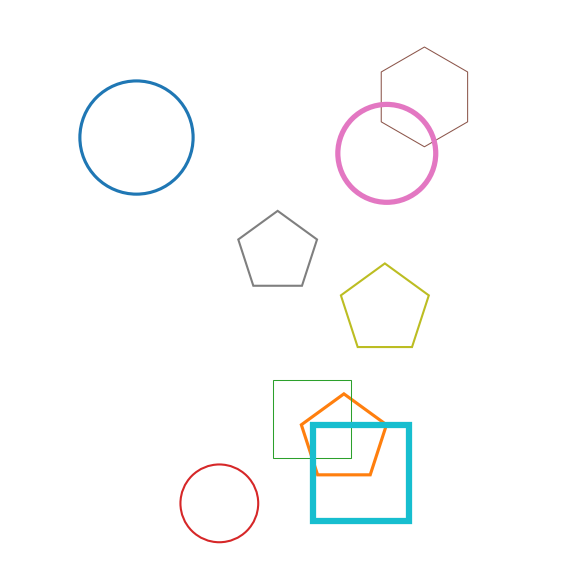[{"shape": "circle", "thickness": 1.5, "radius": 0.49, "center": [0.236, 0.761]}, {"shape": "pentagon", "thickness": 1.5, "radius": 0.39, "center": [0.596, 0.24]}, {"shape": "square", "thickness": 0.5, "radius": 0.34, "center": [0.541, 0.274]}, {"shape": "circle", "thickness": 1, "radius": 0.34, "center": [0.38, 0.128]}, {"shape": "hexagon", "thickness": 0.5, "radius": 0.43, "center": [0.735, 0.831]}, {"shape": "circle", "thickness": 2.5, "radius": 0.42, "center": [0.67, 0.734]}, {"shape": "pentagon", "thickness": 1, "radius": 0.36, "center": [0.481, 0.562]}, {"shape": "pentagon", "thickness": 1, "radius": 0.4, "center": [0.666, 0.463]}, {"shape": "square", "thickness": 3, "radius": 0.42, "center": [0.625, 0.18]}]